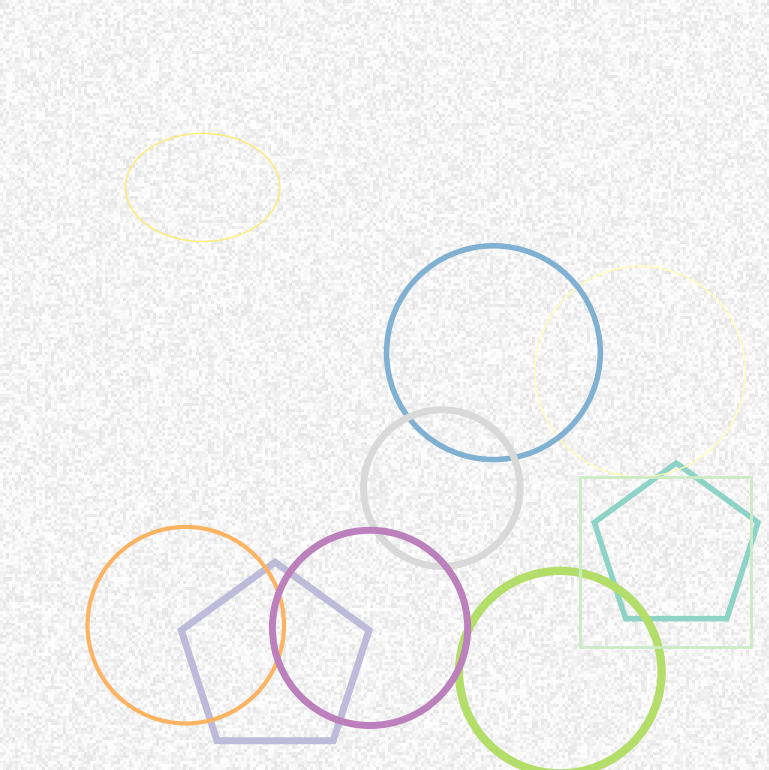[{"shape": "pentagon", "thickness": 2, "radius": 0.56, "center": [0.878, 0.287]}, {"shape": "circle", "thickness": 0.5, "radius": 0.68, "center": [0.831, 0.517]}, {"shape": "pentagon", "thickness": 2.5, "radius": 0.64, "center": [0.357, 0.142]}, {"shape": "circle", "thickness": 2, "radius": 0.69, "center": [0.641, 0.542]}, {"shape": "circle", "thickness": 1.5, "radius": 0.64, "center": [0.241, 0.188]}, {"shape": "circle", "thickness": 3, "radius": 0.66, "center": [0.728, 0.127]}, {"shape": "circle", "thickness": 2.5, "radius": 0.51, "center": [0.574, 0.366]}, {"shape": "circle", "thickness": 2.5, "radius": 0.63, "center": [0.481, 0.185]}, {"shape": "square", "thickness": 1, "radius": 0.55, "center": [0.864, 0.27]}, {"shape": "oval", "thickness": 0.5, "radius": 0.5, "center": [0.263, 0.757]}]